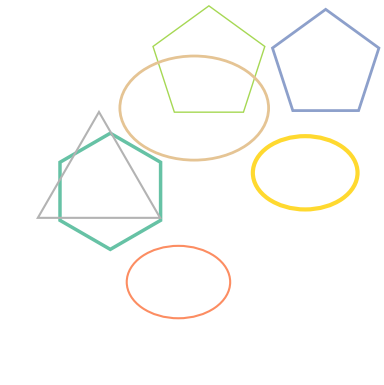[{"shape": "hexagon", "thickness": 2.5, "radius": 0.75, "center": [0.286, 0.503]}, {"shape": "oval", "thickness": 1.5, "radius": 0.67, "center": [0.464, 0.267]}, {"shape": "pentagon", "thickness": 2, "radius": 0.73, "center": [0.846, 0.83]}, {"shape": "pentagon", "thickness": 1, "radius": 0.76, "center": [0.543, 0.832]}, {"shape": "oval", "thickness": 3, "radius": 0.68, "center": [0.793, 0.551]}, {"shape": "oval", "thickness": 2, "radius": 0.97, "center": [0.504, 0.719]}, {"shape": "triangle", "thickness": 1.5, "radius": 0.92, "center": [0.257, 0.526]}]